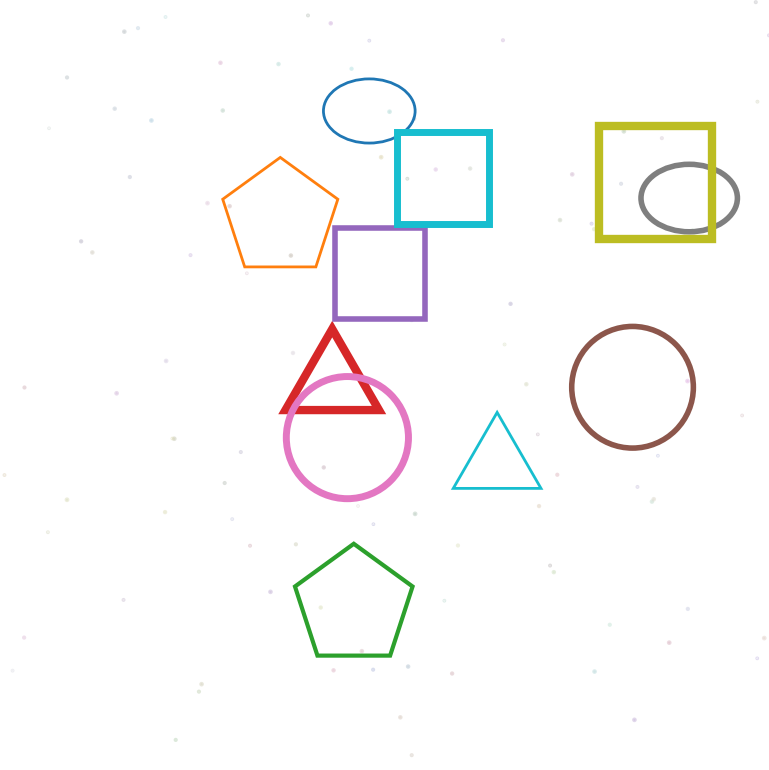[{"shape": "oval", "thickness": 1, "radius": 0.3, "center": [0.48, 0.856]}, {"shape": "pentagon", "thickness": 1, "radius": 0.39, "center": [0.364, 0.717]}, {"shape": "pentagon", "thickness": 1.5, "radius": 0.4, "center": [0.459, 0.214]}, {"shape": "triangle", "thickness": 3, "radius": 0.35, "center": [0.431, 0.503]}, {"shape": "square", "thickness": 2, "radius": 0.29, "center": [0.494, 0.645]}, {"shape": "circle", "thickness": 2, "radius": 0.39, "center": [0.821, 0.497]}, {"shape": "circle", "thickness": 2.5, "radius": 0.4, "center": [0.451, 0.432]}, {"shape": "oval", "thickness": 2, "radius": 0.31, "center": [0.895, 0.743]}, {"shape": "square", "thickness": 3, "radius": 0.37, "center": [0.852, 0.763]}, {"shape": "triangle", "thickness": 1, "radius": 0.33, "center": [0.646, 0.399]}, {"shape": "square", "thickness": 2.5, "radius": 0.3, "center": [0.575, 0.769]}]